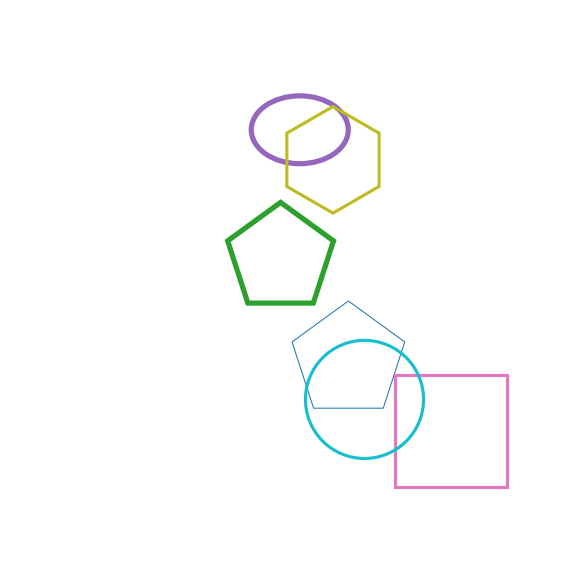[{"shape": "pentagon", "thickness": 0.5, "radius": 0.51, "center": [0.603, 0.375]}, {"shape": "pentagon", "thickness": 2.5, "radius": 0.48, "center": [0.486, 0.552]}, {"shape": "oval", "thickness": 2.5, "radius": 0.42, "center": [0.519, 0.774]}, {"shape": "square", "thickness": 1.5, "radius": 0.49, "center": [0.781, 0.253]}, {"shape": "hexagon", "thickness": 1.5, "radius": 0.46, "center": [0.577, 0.722]}, {"shape": "circle", "thickness": 1.5, "radius": 0.51, "center": [0.631, 0.307]}]